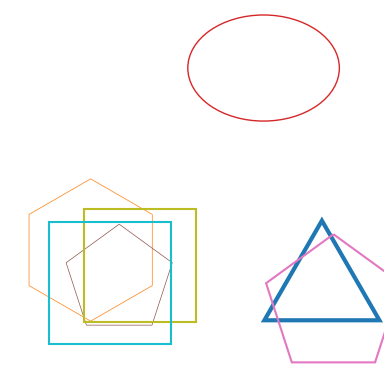[{"shape": "triangle", "thickness": 3, "radius": 0.86, "center": [0.836, 0.254]}, {"shape": "hexagon", "thickness": 0.5, "radius": 0.92, "center": [0.235, 0.351]}, {"shape": "oval", "thickness": 1, "radius": 0.98, "center": [0.685, 0.823]}, {"shape": "pentagon", "thickness": 0.5, "radius": 0.72, "center": [0.31, 0.273]}, {"shape": "pentagon", "thickness": 1.5, "radius": 0.92, "center": [0.866, 0.208]}, {"shape": "square", "thickness": 1.5, "radius": 0.73, "center": [0.364, 0.31]}, {"shape": "square", "thickness": 1.5, "radius": 0.79, "center": [0.285, 0.266]}]